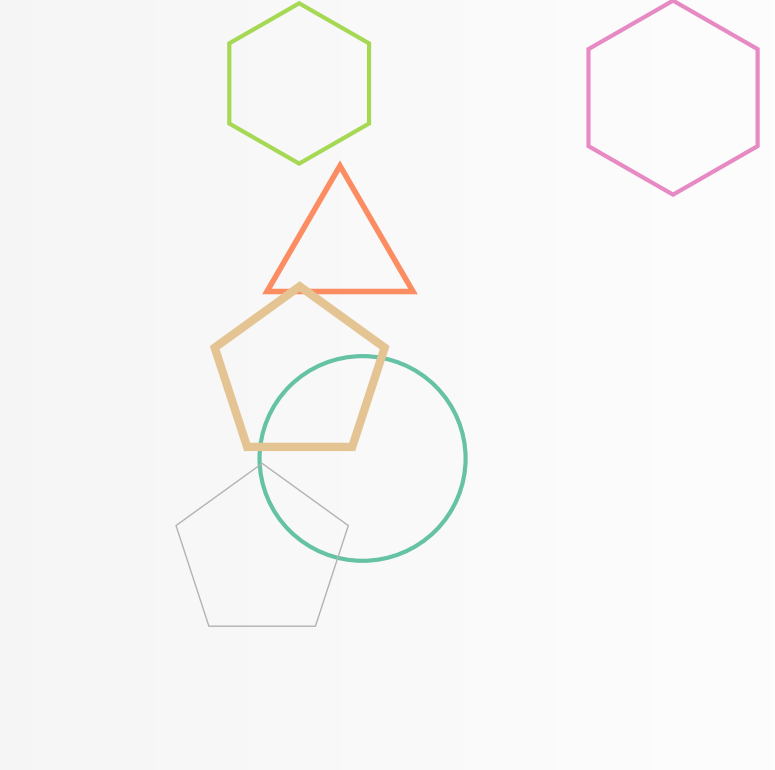[{"shape": "circle", "thickness": 1.5, "radius": 0.66, "center": [0.468, 0.405]}, {"shape": "triangle", "thickness": 2, "radius": 0.54, "center": [0.439, 0.676]}, {"shape": "hexagon", "thickness": 1.5, "radius": 0.63, "center": [0.868, 0.873]}, {"shape": "hexagon", "thickness": 1.5, "radius": 0.52, "center": [0.386, 0.892]}, {"shape": "pentagon", "thickness": 3, "radius": 0.58, "center": [0.387, 0.513]}, {"shape": "pentagon", "thickness": 0.5, "radius": 0.58, "center": [0.338, 0.281]}]